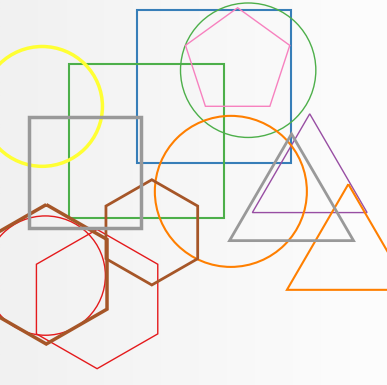[{"shape": "circle", "thickness": 1, "radius": 0.77, "center": [0.117, 0.284]}, {"shape": "hexagon", "thickness": 1, "radius": 0.9, "center": [0.251, 0.223]}, {"shape": "square", "thickness": 1.5, "radius": 1.0, "center": [0.552, 0.775]}, {"shape": "square", "thickness": 1.5, "radius": 1.0, "center": [0.378, 0.633]}, {"shape": "circle", "thickness": 1, "radius": 0.87, "center": [0.64, 0.818]}, {"shape": "triangle", "thickness": 1, "radius": 0.85, "center": [0.799, 0.533]}, {"shape": "triangle", "thickness": 1.5, "radius": 0.92, "center": [0.899, 0.339]}, {"shape": "circle", "thickness": 1.5, "radius": 0.98, "center": [0.596, 0.503]}, {"shape": "circle", "thickness": 2.5, "radius": 0.78, "center": [0.109, 0.724]}, {"shape": "hexagon", "thickness": 2, "radius": 0.68, "center": [0.392, 0.396]}, {"shape": "hexagon", "thickness": 2.5, "radius": 0.91, "center": [0.119, 0.288]}, {"shape": "pentagon", "thickness": 1, "radius": 0.71, "center": [0.613, 0.838]}, {"shape": "triangle", "thickness": 2, "radius": 0.92, "center": [0.752, 0.467]}, {"shape": "square", "thickness": 2.5, "radius": 0.72, "center": [0.218, 0.553]}]